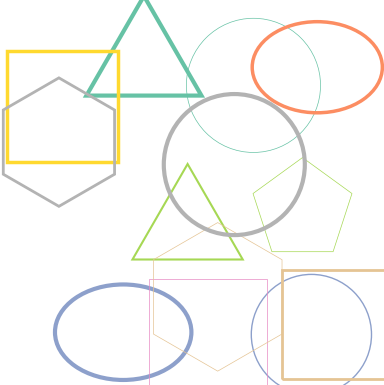[{"shape": "triangle", "thickness": 3, "radius": 0.86, "center": [0.374, 0.838]}, {"shape": "circle", "thickness": 0.5, "radius": 0.87, "center": [0.658, 0.778]}, {"shape": "oval", "thickness": 2.5, "radius": 0.85, "center": [0.824, 0.825]}, {"shape": "oval", "thickness": 3, "radius": 0.89, "center": [0.32, 0.137]}, {"shape": "circle", "thickness": 1, "radius": 0.78, "center": [0.809, 0.131]}, {"shape": "square", "thickness": 0.5, "radius": 0.76, "center": [0.54, 0.124]}, {"shape": "triangle", "thickness": 1.5, "radius": 0.83, "center": [0.487, 0.409]}, {"shape": "pentagon", "thickness": 0.5, "radius": 0.68, "center": [0.786, 0.456]}, {"shape": "square", "thickness": 2.5, "radius": 0.72, "center": [0.163, 0.722]}, {"shape": "hexagon", "thickness": 0.5, "radius": 0.96, "center": [0.565, 0.229]}, {"shape": "square", "thickness": 2, "radius": 0.71, "center": [0.874, 0.156]}, {"shape": "circle", "thickness": 3, "radius": 0.92, "center": [0.609, 0.573]}, {"shape": "hexagon", "thickness": 2, "radius": 0.83, "center": [0.153, 0.631]}]